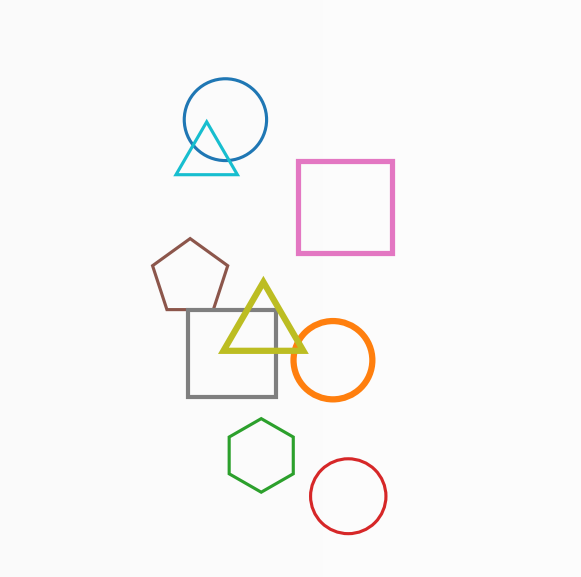[{"shape": "circle", "thickness": 1.5, "radius": 0.35, "center": [0.388, 0.792]}, {"shape": "circle", "thickness": 3, "radius": 0.34, "center": [0.573, 0.375]}, {"shape": "hexagon", "thickness": 1.5, "radius": 0.32, "center": [0.449, 0.211]}, {"shape": "circle", "thickness": 1.5, "radius": 0.32, "center": [0.599, 0.14]}, {"shape": "pentagon", "thickness": 1.5, "radius": 0.34, "center": [0.327, 0.518]}, {"shape": "square", "thickness": 2.5, "radius": 0.4, "center": [0.594, 0.641]}, {"shape": "square", "thickness": 2, "radius": 0.38, "center": [0.399, 0.386]}, {"shape": "triangle", "thickness": 3, "radius": 0.4, "center": [0.453, 0.431]}, {"shape": "triangle", "thickness": 1.5, "radius": 0.31, "center": [0.356, 0.727]}]